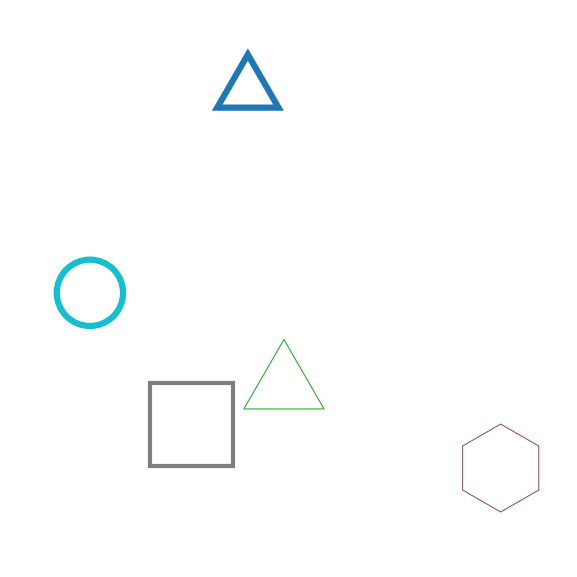[{"shape": "triangle", "thickness": 3, "radius": 0.31, "center": [0.429, 0.843]}, {"shape": "triangle", "thickness": 0.5, "radius": 0.4, "center": [0.492, 0.331]}, {"shape": "hexagon", "thickness": 0.5, "radius": 0.38, "center": [0.867, 0.189]}, {"shape": "square", "thickness": 2, "radius": 0.36, "center": [0.331, 0.264]}, {"shape": "circle", "thickness": 3, "radius": 0.29, "center": [0.156, 0.492]}]